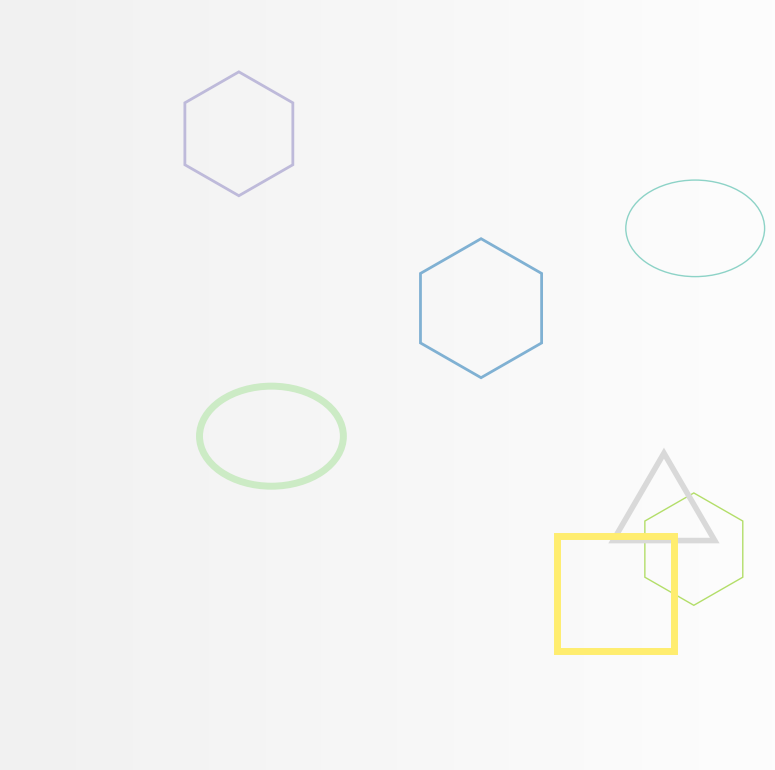[{"shape": "oval", "thickness": 0.5, "radius": 0.45, "center": [0.897, 0.703]}, {"shape": "hexagon", "thickness": 1, "radius": 0.4, "center": [0.308, 0.826]}, {"shape": "hexagon", "thickness": 1, "radius": 0.45, "center": [0.621, 0.6]}, {"shape": "hexagon", "thickness": 0.5, "radius": 0.36, "center": [0.895, 0.287]}, {"shape": "triangle", "thickness": 2, "radius": 0.38, "center": [0.857, 0.336]}, {"shape": "oval", "thickness": 2.5, "radius": 0.46, "center": [0.35, 0.434]}, {"shape": "square", "thickness": 2.5, "radius": 0.38, "center": [0.794, 0.229]}]